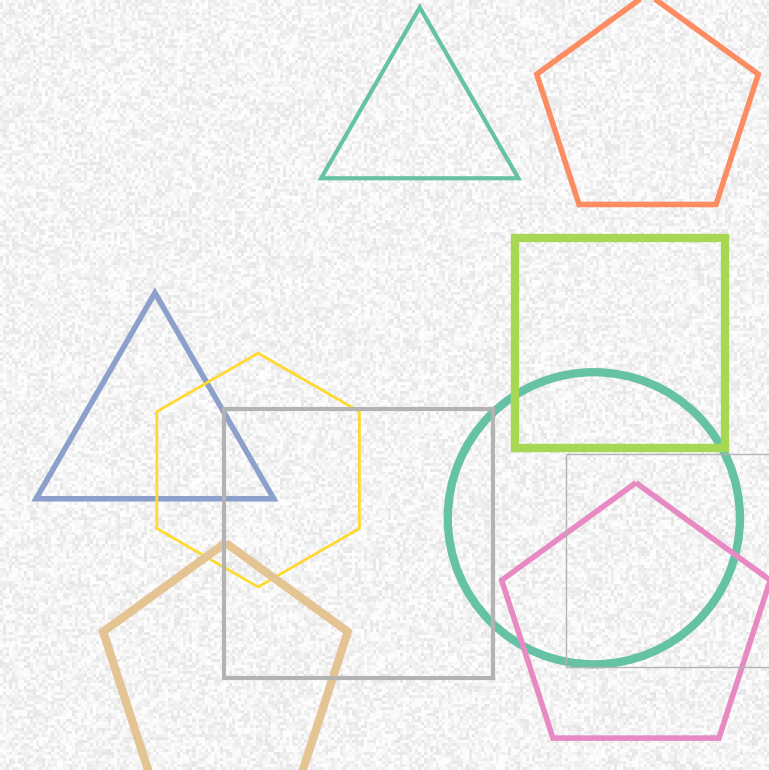[{"shape": "triangle", "thickness": 1.5, "radius": 0.74, "center": [0.545, 0.842]}, {"shape": "circle", "thickness": 3, "radius": 0.95, "center": [0.771, 0.327]}, {"shape": "pentagon", "thickness": 2, "radius": 0.76, "center": [0.841, 0.857]}, {"shape": "triangle", "thickness": 2, "radius": 0.89, "center": [0.201, 0.441]}, {"shape": "pentagon", "thickness": 2, "radius": 0.92, "center": [0.826, 0.19]}, {"shape": "square", "thickness": 3, "radius": 0.68, "center": [0.805, 0.554]}, {"shape": "hexagon", "thickness": 1, "radius": 0.76, "center": [0.335, 0.39]}, {"shape": "pentagon", "thickness": 3, "radius": 0.84, "center": [0.293, 0.128]}, {"shape": "square", "thickness": 0.5, "radius": 0.69, "center": [0.873, 0.272]}, {"shape": "square", "thickness": 1.5, "radius": 0.87, "center": [0.465, 0.294]}]